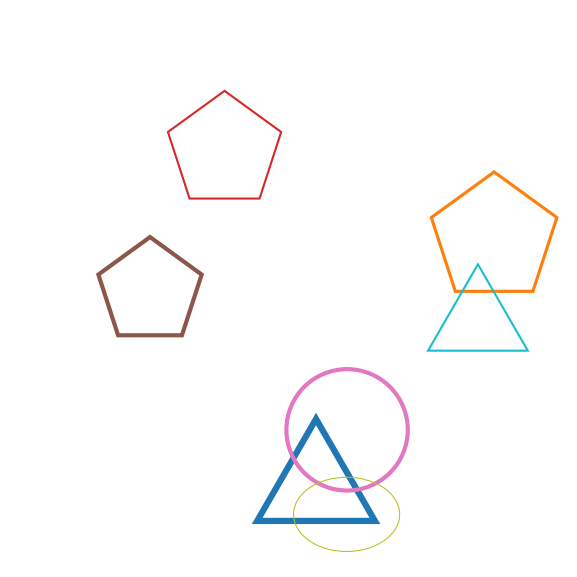[{"shape": "triangle", "thickness": 3, "radius": 0.59, "center": [0.547, 0.156]}, {"shape": "pentagon", "thickness": 1.5, "radius": 0.57, "center": [0.856, 0.587]}, {"shape": "pentagon", "thickness": 1, "radius": 0.52, "center": [0.389, 0.739]}, {"shape": "pentagon", "thickness": 2, "radius": 0.47, "center": [0.26, 0.495]}, {"shape": "circle", "thickness": 2, "radius": 0.53, "center": [0.601, 0.255]}, {"shape": "oval", "thickness": 0.5, "radius": 0.46, "center": [0.6, 0.108]}, {"shape": "triangle", "thickness": 1, "radius": 0.5, "center": [0.828, 0.442]}]